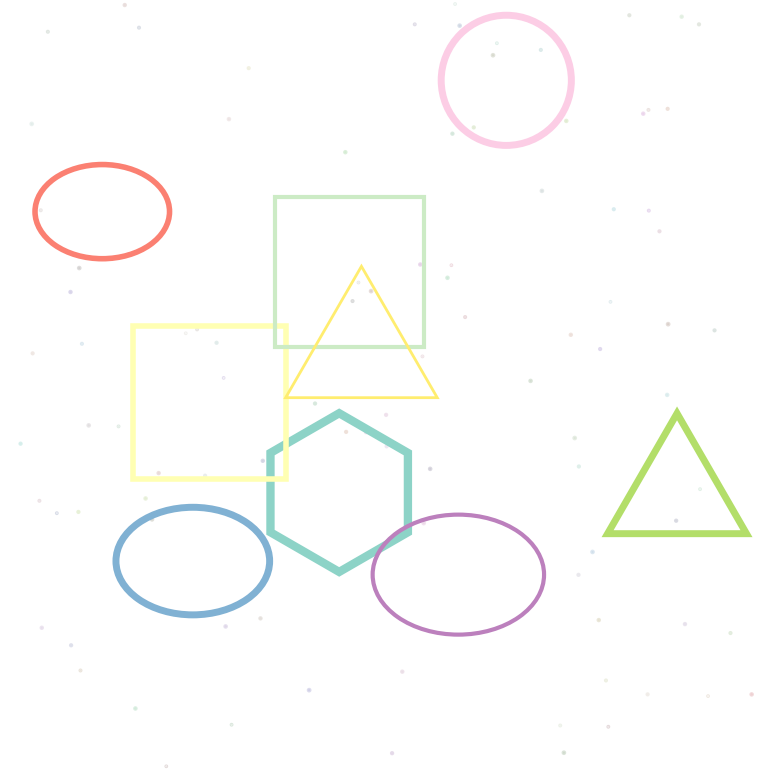[{"shape": "hexagon", "thickness": 3, "radius": 0.52, "center": [0.441, 0.36]}, {"shape": "square", "thickness": 2, "radius": 0.5, "center": [0.272, 0.478]}, {"shape": "oval", "thickness": 2, "radius": 0.44, "center": [0.133, 0.725]}, {"shape": "oval", "thickness": 2.5, "radius": 0.5, "center": [0.25, 0.271]}, {"shape": "triangle", "thickness": 2.5, "radius": 0.52, "center": [0.879, 0.359]}, {"shape": "circle", "thickness": 2.5, "radius": 0.42, "center": [0.658, 0.896]}, {"shape": "oval", "thickness": 1.5, "radius": 0.56, "center": [0.595, 0.254]}, {"shape": "square", "thickness": 1.5, "radius": 0.49, "center": [0.454, 0.646]}, {"shape": "triangle", "thickness": 1, "radius": 0.57, "center": [0.469, 0.54]}]